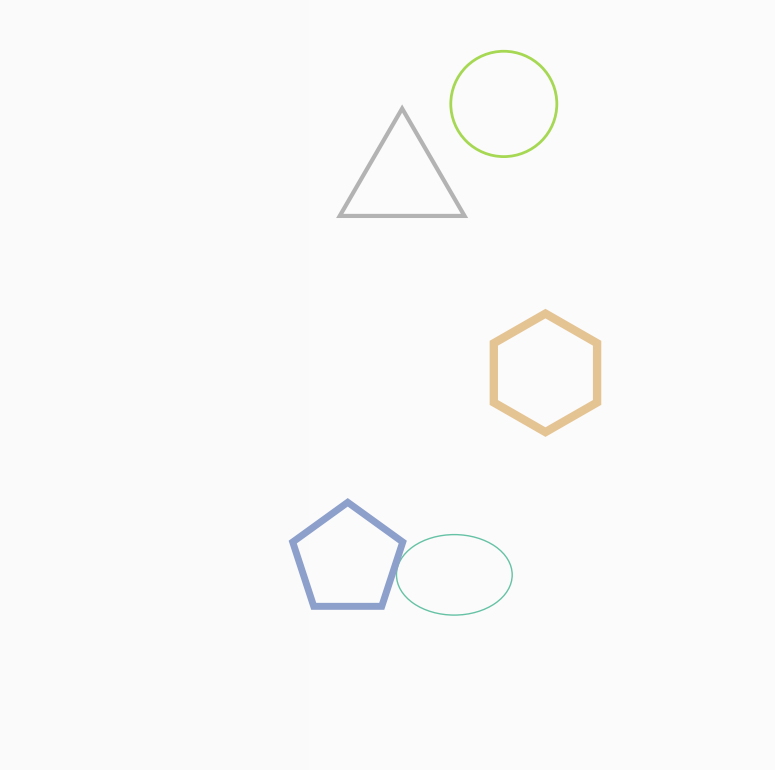[{"shape": "oval", "thickness": 0.5, "radius": 0.37, "center": [0.586, 0.253]}, {"shape": "pentagon", "thickness": 2.5, "radius": 0.37, "center": [0.449, 0.273]}, {"shape": "circle", "thickness": 1, "radius": 0.34, "center": [0.65, 0.865]}, {"shape": "hexagon", "thickness": 3, "radius": 0.38, "center": [0.704, 0.516]}, {"shape": "triangle", "thickness": 1.5, "radius": 0.46, "center": [0.519, 0.766]}]